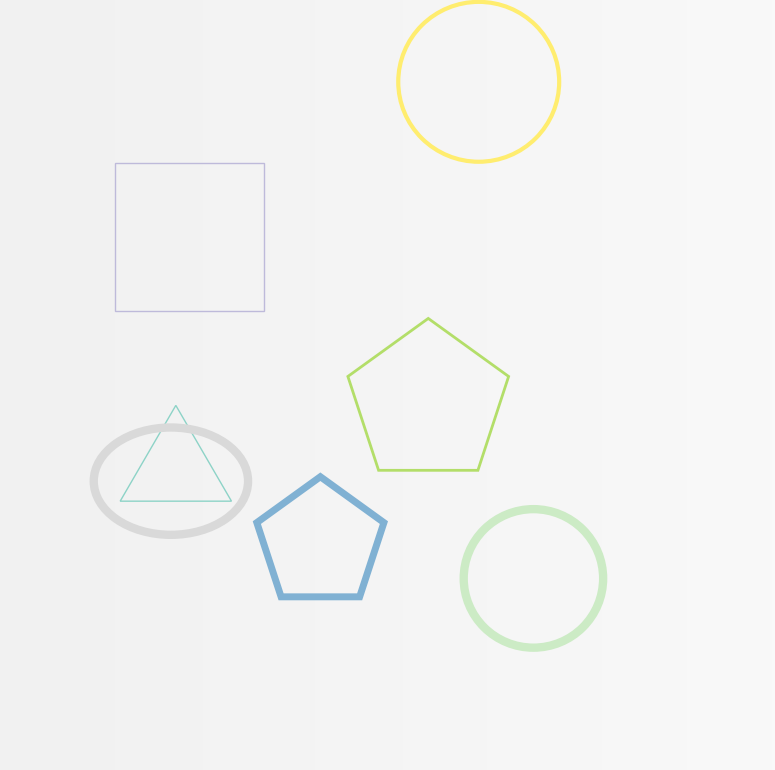[{"shape": "triangle", "thickness": 0.5, "radius": 0.41, "center": [0.227, 0.391]}, {"shape": "square", "thickness": 0.5, "radius": 0.48, "center": [0.244, 0.692]}, {"shape": "pentagon", "thickness": 2.5, "radius": 0.43, "center": [0.413, 0.295]}, {"shape": "pentagon", "thickness": 1, "radius": 0.55, "center": [0.553, 0.477]}, {"shape": "oval", "thickness": 3, "radius": 0.5, "center": [0.221, 0.375]}, {"shape": "circle", "thickness": 3, "radius": 0.45, "center": [0.688, 0.249]}, {"shape": "circle", "thickness": 1.5, "radius": 0.52, "center": [0.618, 0.894]}]